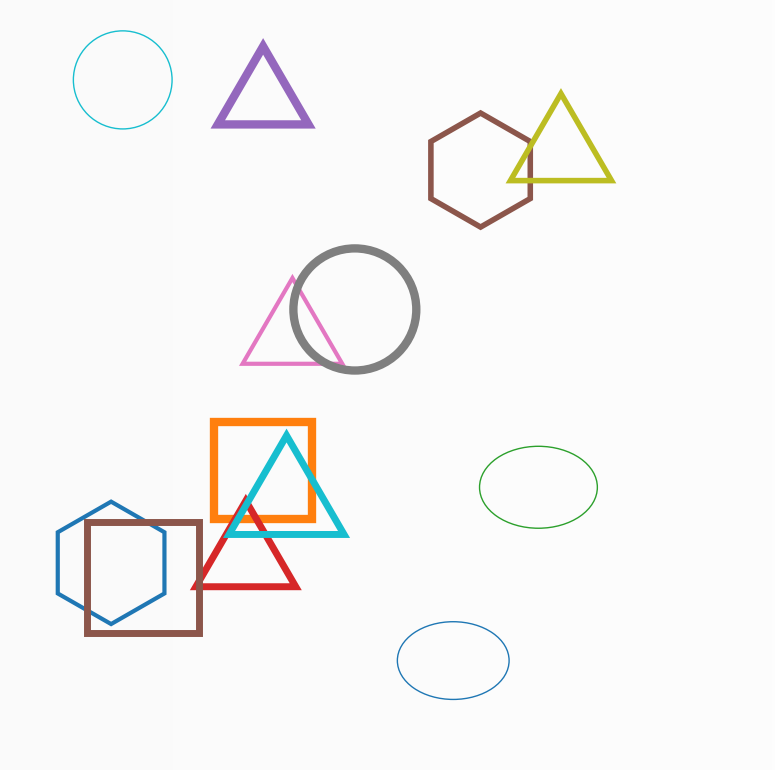[{"shape": "oval", "thickness": 0.5, "radius": 0.36, "center": [0.585, 0.142]}, {"shape": "hexagon", "thickness": 1.5, "radius": 0.4, "center": [0.143, 0.269]}, {"shape": "square", "thickness": 3, "radius": 0.32, "center": [0.339, 0.389]}, {"shape": "oval", "thickness": 0.5, "radius": 0.38, "center": [0.695, 0.367]}, {"shape": "triangle", "thickness": 2.5, "radius": 0.37, "center": [0.317, 0.275]}, {"shape": "triangle", "thickness": 3, "radius": 0.34, "center": [0.34, 0.872]}, {"shape": "hexagon", "thickness": 2, "radius": 0.37, "center": [0.62, 0.779]}, {"shape": "square", "thickness": 2.5, "radius": 0.36, "center": [0.184, 0.25]}, {"shape": "triangle", "thickness": 1.5, "radius": 0.37, "center": [0.377, 0.565]}, {"shape": "circle", "thickness": 3, "radius": 0.4, "center": [0.458, 0.598]}, {"shape": "triangle", "thickness": 2, "radius": 0.38, "center": [0.724, 0.803]}, {"shape": "triangle", "thickness": 2.5, "radius": 0.43, "center": [0.37, 0.349]}, {"shape": "circle", "thickness": 0.5, "radius": 0.32, "center": [0.158, 0.896]}]